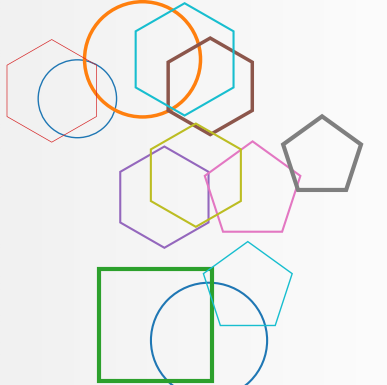[{"shape": "circle", "thickness": 1, "radius": 0.51, "center": [0.2, 0.743]}, {"shape": "circle", "thickness": 1.5, "radius": 0.75, "center": [0.539, 0.116]}, {"shape": "circle", "thickness": 2.5, "radius": 0.75, "center": [0.368, 0.846]}, {"shape": "square", "thickness": 3, "radius": 0.73, "center": [0.402, 0.155]}, {"shape": "hexagon", "thickness": 0.5, "radius": 0.67, "center": [0.133, 0.764]}, {"shape": "hexagon", "thickness": 1.5, "radius": 0.66, "center": [0.424, 0.488]}, {"shape": "hexagon", "thickness": 2.5, "radius": 0.63, "center": [0.543, 0.776]}, {"shape": "pentagon", "thickness": 1.5, "radius": 0.65, "center": [0.652, 0.503]}, {"shape": "pentagon", "thickness": 3, "radius": 0.53, "center": [0.831, 0.592]}, {"shape": "hexagon", "thickness": 1.5, "radius": 0.67, "center": [0.505, 0.545]}, {"shape": "hexagon", "thickness": 1.5, "radius": 0.73, "center": [0.476, 0.846]}, {"shape": "pentagon", "thickness": 1, "radius": 0.6, "center": [0.639, 0.252]}]